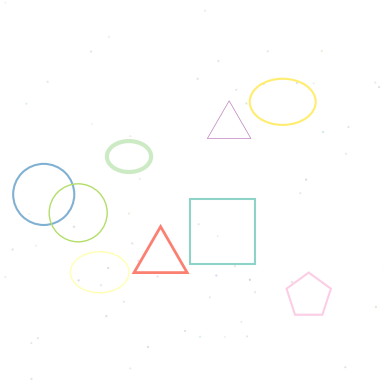[{"shape": "square", "thickness": 1.5, "radius": 0.42, "center": [0.577, 0.398]}, {"shape": "oval", "thickness": 1, "radius": 0.38, "center": [0.259, 0.293]}, {"shape": "triangle", "thickness": 2, "radius": 0.4, "center": [0.417, 0.332]}, {"shape": "circle", "thickness": 1.5, "radius": 0.4, "center": [0.114, 0.495]}, {"shape": "circle", "thickness": 1, "radius": 0.38, "center": [0.203, 0.447]}, {"shape": "pentagon", "thickness": 1.5, "radius": 0.3, "center": [0.802, 0.231]}, {"shape": "triangle", "thickness": 0.5, "radius": 0.33, "center": [0.595, 0.673]}, {"shape": "oval", "thickness": 3, "radius": 0.29, "center": [0.335, 0.593]}, {"shape": "oval", "thickness": 1.5, "radius": 0.43, "center": [0.734, 0.736]}]